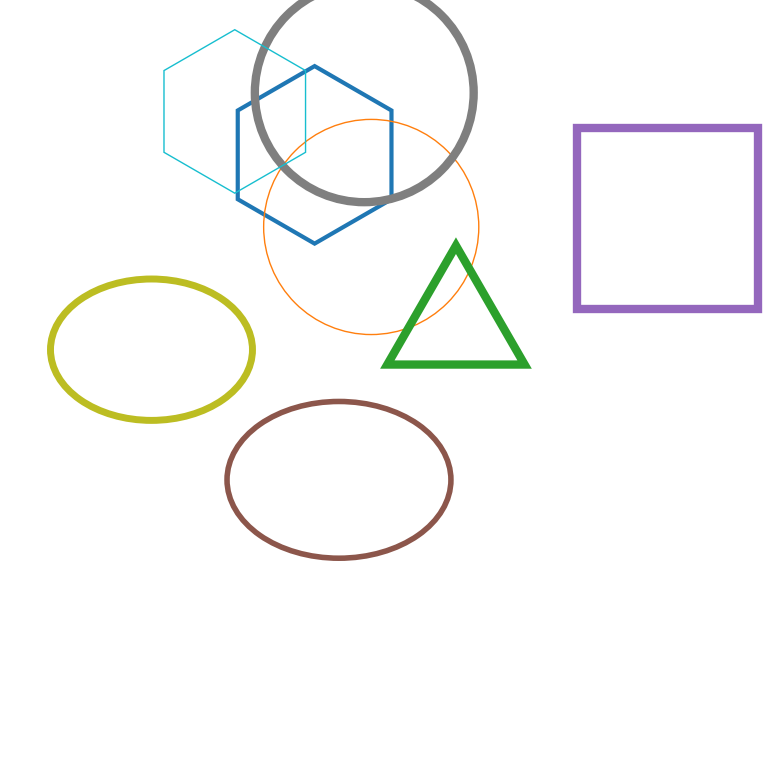[{"shape": "hexagon", "thickness": 1.5, "radius": 0.58, "center": [0.409, 0.799]}, {"shape": "circle", "thickness": 0.5, "radius": 0.7, "center": [0.482, 0.705]}, {"shape": "triangle", "thickness": 3, "radius": 0.51, "center": [0.592, 0.578]}, {"shape": "square", "thickness": 3, "radius": 0.59, "center": [0.867, 0.716]}, {"shape": "oval", "thickness": 2, "radius": 0.73, "center": [0.44, 0.377]}, {"shape": "circle", "thickness": 3, "radius": 0.71, "center": [0.473, 0.88]}, {"shape": "oval", "thickness": 2.5, "radius": 0.66, "center": [0.197, 0.546]}, {"shape": "hexagon", "thickness": 0.5, "radius": 0.53, "center": [0.305, 0.855]}]